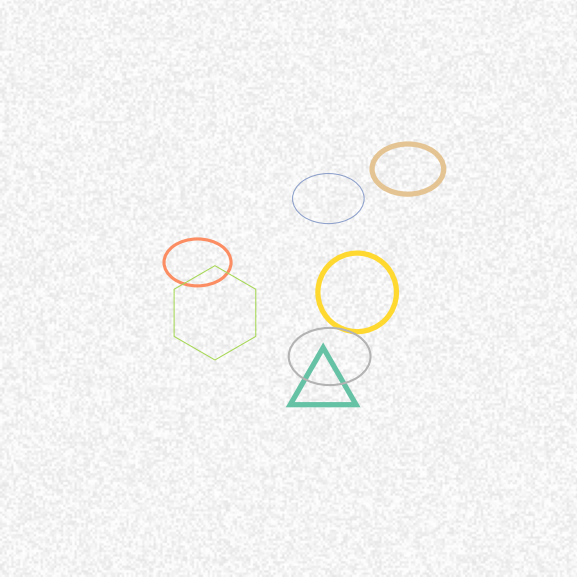[{"shape": "triangle", "thickness": 2.5, "radius": 0.33, "center": [0.56, 0.331]}, {"shape": "oval", "thickness": 1.5, "radius": 0.29, "center": [0.342, 0.545]}, {"shape": "oval", "thickness": 0.5, "radius": 0.31, "center": [0.569, 0.655]}, {"shape": "hexagon", "thickness": 0.5, "radius": 0.41, "center": [0.372, 0.457]}, {"shape": "circle", "thickness": 2.5, "radius": 0.34, "center": [0.618, 0.493]}, {"shape": "oval", "thickness": 2.5, "radius": 0.31, "center": [0.706, 0.706]}, {"shape": "oval", "thickness": 1, "radius": 0.35, "center": [0.571, 0.382]}]